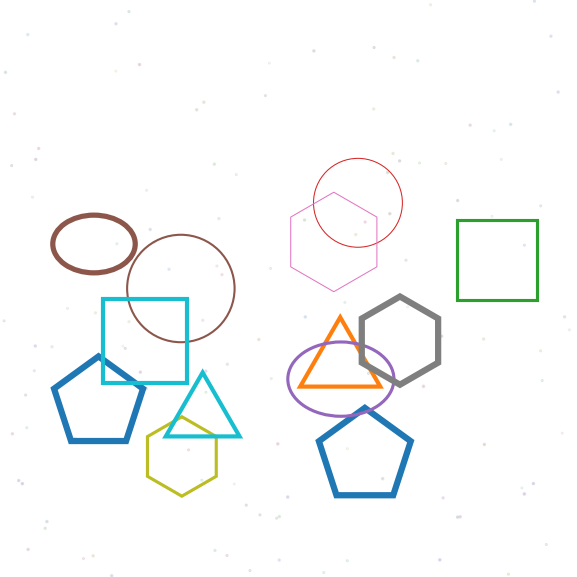[{"shape": "pentagon", "thickness": 3, "radius": 0.42, "center": [0.632, 0.209]}, {"shape": "pentagon", "thickness": 3, "radius": 0.41, "center": [0.171, 0.301]}, {"shape": "triangle", "thickness": 2, "radius": 0.4, "center": [0.589, 0.37]}, {"shape": "square", "thickness": 1.5, "radius": 0.35, "center": [0.86, 0.549]}, {"shape": "circle", "thickness": 0.5, "radius": 0.38, "center": [0.62, 0.648]}, {"shape": "oval", "thickness": 1.5, "radius": 0.46, "center": [0.59, 0.343]}, {"shape": "circle", "thickness": 1, "radius": 0.47, "center": [0.313, 0.5]}, {"shape": "oval", "thickness": 2.5, "radius": 0.36, "center": [0.163, 0.577]}, {"shape": "hexagon", "thickness": 0.5, "radius": 0.43, "center": [0.578, 0.58]}, {"shape": "hexagon", "thickness": 3, "radius": 0.38, "center": [0.693, 0.409]}, {"shape": "hexagon", "thickness": 1.5, "radius": 0.34, "center": [0.315, 0.209]}, {"shape": "triangle", "thickness": 2, "radius": 0.37, "center": [0.351, 0.28]}, {"shape": "square", "thickness": 2, "radius": 0.36, "center": [0.251, 0.409]}]